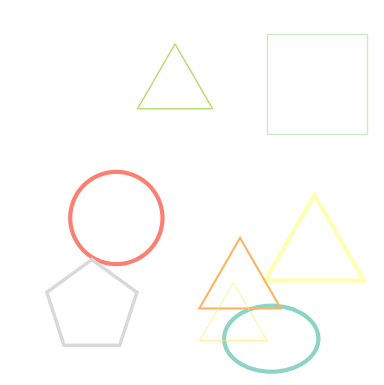[{"shape": "oval", "thickness": 3, "radius": 0.61, "center": [0.705, 0.12]}, {"shape": "triangle", "thickness": 3, "radius": 0.74, "center": [0.817, 0.346]}, {"shape": "circle", "thickness": 3, "radius": 0.6, "center": [0.302, 0.434]}, {"shape": "triangle", "thickness": 1.5, "radius": 0.61, "center": [0.623, 0.26]}, {"shape": "triangle", "thickness": 1, "radius": 0.56, "center": [0.455, 0.774]}, {"shape": "pentagon", "thickness": 2.5, "radius": 0.62, "center": [0.239, 0.203]}, {"shape": "square", "thickness": 1, "radius": 0.65, "center": [0.823, 0.782]}, {"shape": "triangle", "thickness": 0.5, "radius": 0.5, "center": [0.606, 0.166]}]